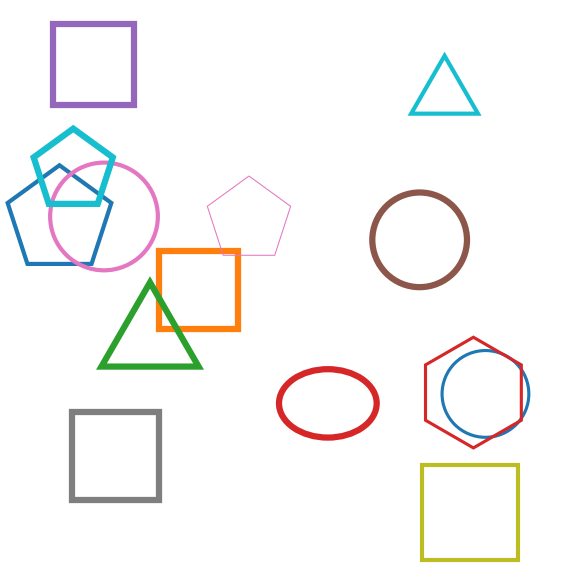[{"shape": "pentagon", "thickness": 2, "radius": 0.47, "center": [0.103, 0.619]}, {"shape": "circle", "thickness": 1.5, "radius": 0.38, "center": [0.841, 0.317]}, {"shape": "square", "thickness": 3, "radius": 0.34, "center": [0.344, 0.497]}, {"shape": "triangle", "thickness": 3, "radius": 0.49, "center": [0.26, 0.413]}, {"shape": "hexagon", "thickness": 1.5, "radius": 0.48, "center": [0.82, 0.319]}, {"shape": "oval", "thickness": 3, "radius": 0.42, "center": [0.568, 0.301]}, {"shape": "square", "thickness": 3, "radius": 0.35, "center": [0.162, 0.887]}, {"shape": "circle", "thickness": 3, "radius": 0.41, "center": [0.727, 0.584]}, {"shape": "circle", "thickness": 2, "radius": 0.47, "center": [0.18, 0.624]}, {"shape": "pentagon", "thickness": 0.5, "radius": 0.38, "center": [0.431, 0.618]}, {"shape": "square", "thickness": 3, "radius": 0.38, "center": [0.2, 0.21]}, {"shape": "square", "thickness": 2, "radius": 0.41, "center": [0.814, 0.111]}, {"shape": "triangle", "thickness": 2, "radius": 0.33, "center": [0.77, 0.836]}, {"shape": "pentagon", "thickness": 3, "radius": 0.36, "center": [0.127, 0.704]}]